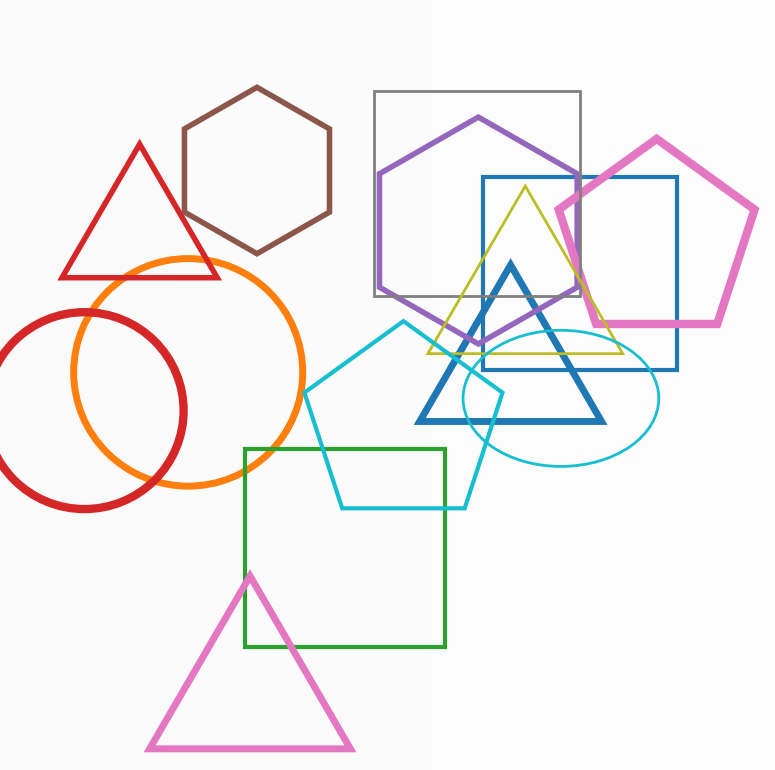[{"shape": "triangle", "thickness": 2.5, "radius": 0.68, "center": [0.659, 0.52]}, {"shape": "square", "thickness": 1.5, "radius": 0.63, "center": [0.749, 0.645]}, {"shape": "circle", "thickness": 2.5, "radius": 0.74, "center": [0.243, 0.516]}, {"shape": "square", "thickness": 1.5, "radius": 0.65, "center": [0.446, 0.288]}, {"shape": "circle", "thickness": 3, "radius": 0.64, "center": [0.109, 0.467]}, {"shape": "triangle", "thickness": 2, "radius": 0.58, "center": [0.18, 0.697]}, {"shape": "hexagon", "thickness": 2, "radius": 0.74, "center": [0.617, 0.701]}, {"shape": "hexagon", "thickness": 2, "radius": 0.54, "center": [0.332, 0.779]}, {"shape": "triangle", "thickness": 2.5, "radius": 0.75, "center": [0.323, 0.102]}, {"shape": "pentagon", "thickness": 3, "radius": 0.66, "center": [0.847, 0.687]}, {"shape": "square", "thickness": 1, "radius": 0.66, "center": [0.616, 0.749]}, {"shape": "triangle", "thickness": 1, "radius": 0.73, "center": [0.678, 0.613]}, {"shape": "oval", "thickness": 1, "radius": 0.63, "center": [0.724, 0.483]}, {"shape": "pentagon", "thickness": 1.5, "radius": 0.67, "center": [0.521, 0.449]}]